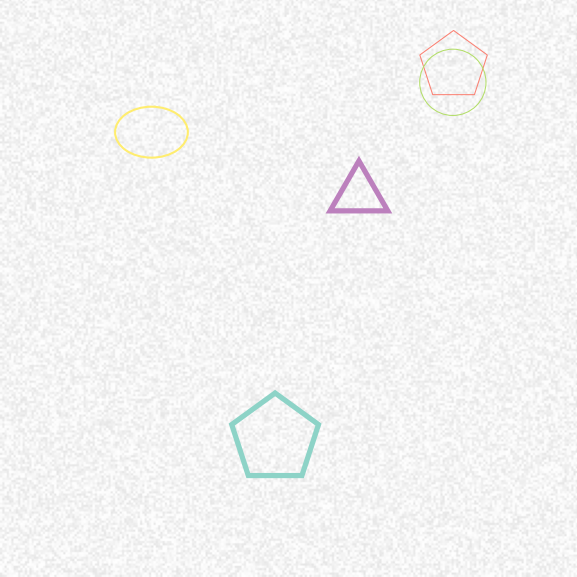[{"shape": "pentagon", "thickness": 2.5, "radius": 0.39, "center": [0.476, 0.24]}, {"shape": "pentagon", "thickness": 0.5, "radius": 0.31, "center": [0.785, 0.885]}, {"shape": "circle", "thickness": 0.5, "radius": 0.29, "center": [0.784, 0.857]}, {"shape": "triangle", "thickness": 2.5, "radius": 0.29, "center": [0.622, 0.663]}, {"shape": "oval", "thickness": 1, "radius": 0.31, "center": [0.262, 0.77]}]